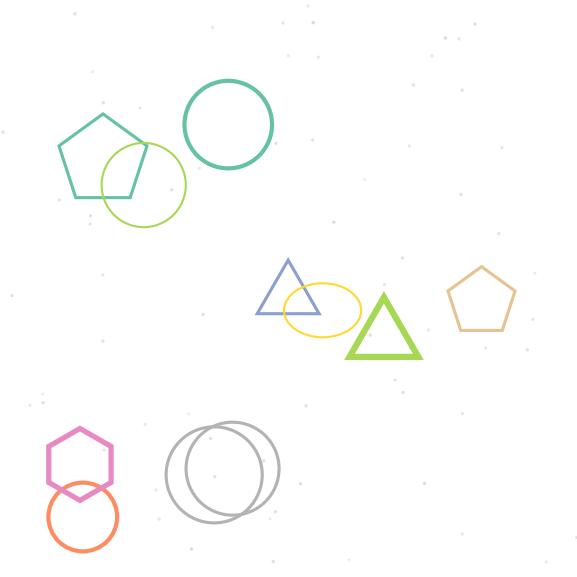[{"shape": "circle", "thickness": 2, "radius": 0.38, "center": [0.395, 0.783]}, {"shape": "pentagon", "thickness": 1.5, "radius": 0.4, "center": [0.178, 0.722]}, {"shape": "circle", "thickness": 2, "radius": 0.3, "center": [0.143, 0.104]}, {"shape": "triangle", "thickness": 1.5, "radius": 0.31, "center": [0.499, 0.487]}, {"shape": "hexagon", "thickness": 2.5, "radius": 0.31, "center": [0.138, 0.195]}, {"shape": "circle", "thickness": 1, "radius": 0.36, "center": [0.249, 0.679]}, {"shape": "triangle", "thickness": 3, "radius": 0.34, "center": [0.665, 0.416]}, {"shape": "oval", "thickness": 1, "radius": 0.33, "center": [0.559, 0.462]}, {"shape": "pentagon", "thickness": 1.5, "radius": 0.31, "center": [0.834, 0.476]}, {"shape": "circle", "thickness": 1.5, "radius": 0.42, "center": [0.371, 0.177]}, {"shape": "circle", "thickness": 1.5, "radius": 0.4, "center": [0.403, 0.188]}]